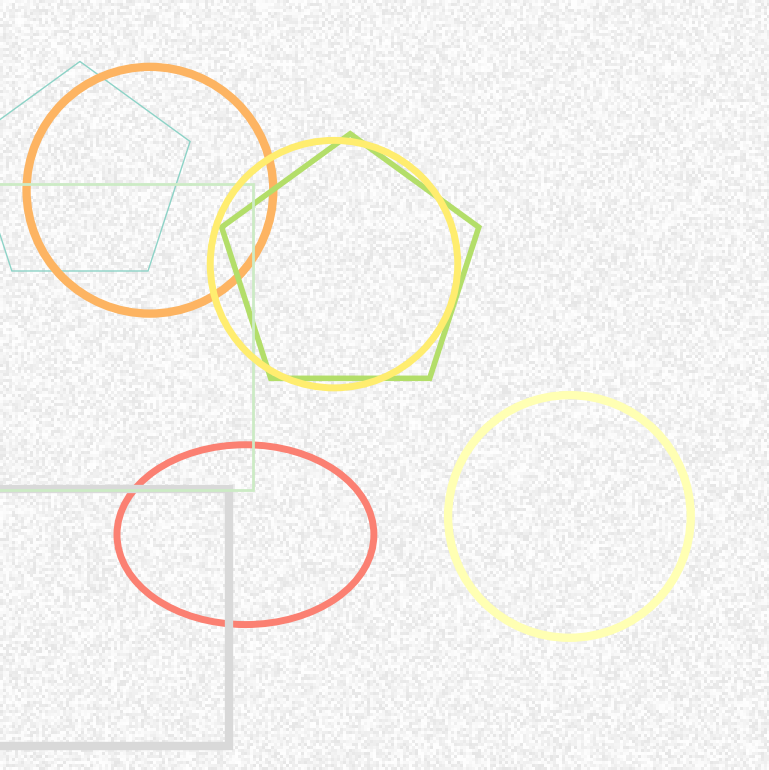[{"shape": "pentagon", "thickness": 0.5, "radius": 0.75, "center": [0.104, 0.77]}, {"shape": "circle", "thickness": 3, "radius": 0.79, "center": [0.739, 0.329]}, {"shape": "oval", "thickness": 2.5, "radius": 0.83, "center": [0.319, 0.306]}, {"shape": "circle", "thickness": 3, "radius": 0.8, "center": [0.195, 0.753]}, {"shape": "pentagon", "thickness": 2, "radius": 0.88, "center": [0.455, 0.651]}, {"shape": "square", "thickness": 3, "radius": 0.83, "center": [0.131, 0.198]}, {"shape": "square", "thickness": 1, "radius": 0.99, "center": [0.129, 0.563]}, {"shape": "circle", "thickness": 2.5, "radius": 0.8, "center": [0.434, 0.657]}]